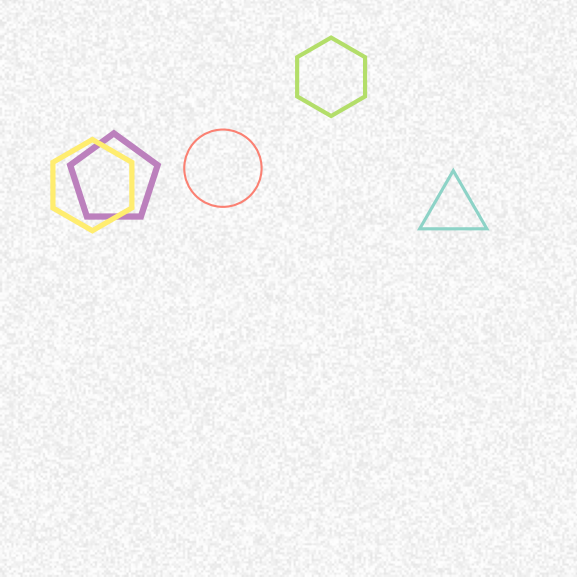[{"shape": "triangle", "thickness": 1.5, "radius": 0.34, "center": [0.785, 0.637]}, {"shape": "circle", "thickness": 1, "radius": 0.33, "center": [0.386, 0.708]}, {"shape": "hexagon", "thickness": 2, "radius": 0.34, "center": [0.573, 0.866]}, {"shape": "pentagon", "thickness": 3, "radius": 0.4, "center": [0.197, 0.689]}, {"shape": "hexagon", "thickness": 2.5, "radius": 0.39, "center": [0.16, 0.679]}]